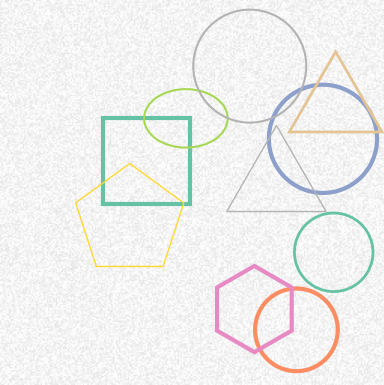[{"shape": "circle", "thickness": 2, "radius": 0.51, "center": [0.867, 0.345]}, {"shape": "square", "thickness": 3, "radius": 0.56, "center": [0.381, 0.582]}, {"shape": "circle", "thickness": 3, "radius": 0.54, "center": [0.77, 0.143]}, {"shape": "circle", "thickness": 3, "radius": 0.7, "center": [0.839, 0.639]}, {"shape": "hexagon", "thickness": 3, "radius": 0.56, "center": [0.661, 0.197]}, {"shape": "oval", "thickness": 1.5, "radius": 0.54, "center": [0.483, 0.693]}, {"shape": "pentagon", "thickness": 1, "radius": 0.74, "center": [0.337, 0.427]}, {"shape": "triangle", "thickness": 2, "radius": 0.69, "center": [0.872, 0.727]}, {"shape": "triangle", "thickness": 1, "radius": 0.74, "center": [0.718, 0.525]}, {"shape": "circle", "thickness": 1.5, "radius": 0.73, "center": [0.649, 0.828]}]